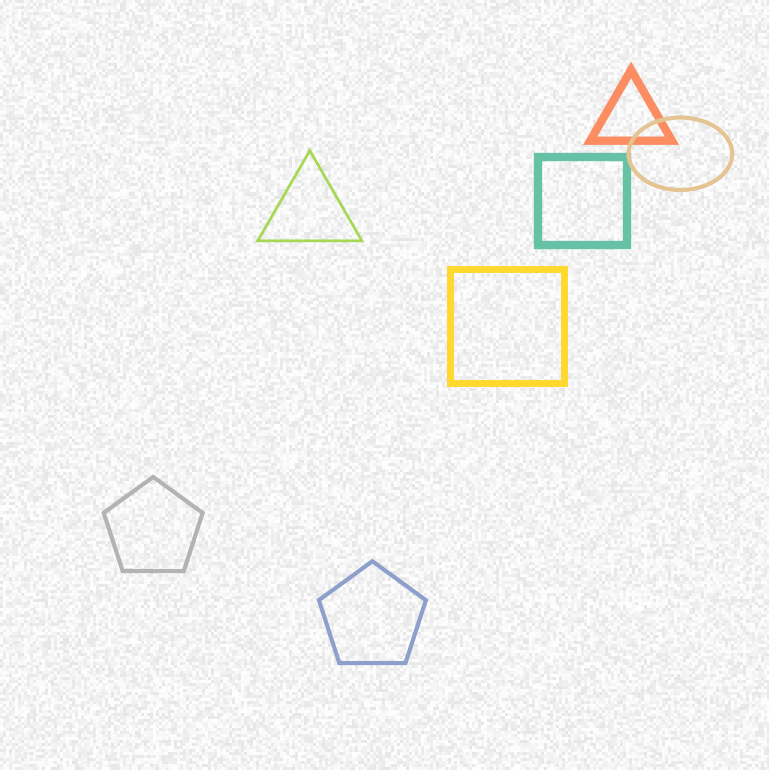[{"shape": "square", "thickness": 3, "radius": 0.29, "center": [0.756, 0.739]}, {"shape": "triangle", "thickness": 3, "radius": 0.31, "center": [0.82, 0.848]}, {"shape": "pentagon", "thickness": 1.5, "radius": 0.37, "center": [0.484, 0.198]}, {"shape": "triangle", "thickness": 1, "radius": 0.39, "center": [0.402, 0.726]}, {"shape": "square", "thickness": 2.5, "radius": 0.37, "center": [0.658, 0.577]}, {"shape": "oval", "thickness": 1.5, "radius": 0.34, "center": [0.884, 0.8]}, {"shape": "pentagon", "thickness": 1.5, "radius": 0.34, "center": [0.199, 0.313]}]